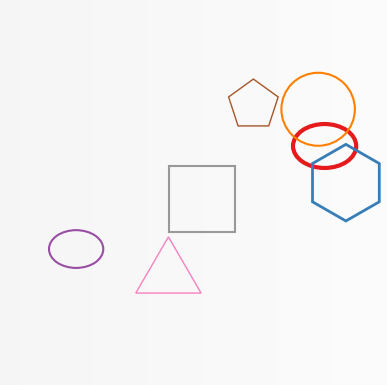[{"shape": "oval", "thickness": 3, "radius": 0.41, "center": [0.838, 0.621]}, {"shape": "hexagon", "thickness": 2, "radius": 0.5, "center": [0.893, 0.526]}, {"shape": "oval", "thickness": 1.5, "radius": 0.35, "center": [0.196, 0.353]}, {"shape": "circle", "thickness": 1.5, "radius": 0.47, "center": [0.821, 0.716]}, {"shape": "pentagon", "thickness": 1, "radius": 0.34, "center": [0.654, 0.727]}, {"shape": "triangle", "thickness": 1, "radius": 0.49, "center": [0.435, 0.287]}, {"shape": "square", "thickness": 1.5, "radius": 0.43, "center": [0.521, 0.483]}]